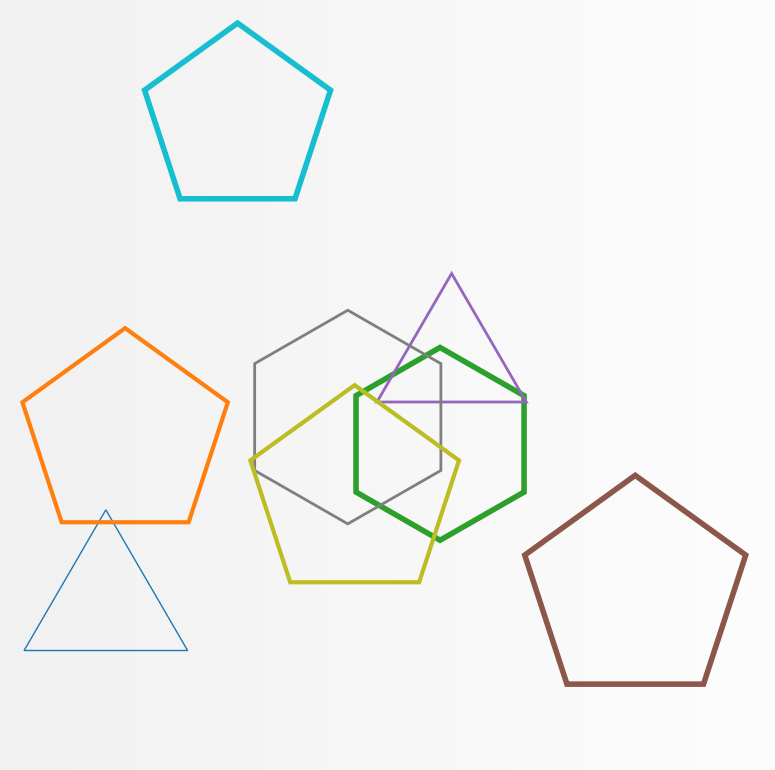[{"shape": "triangle", "thickness": 0.5, "radius": 0.61, "center": [0.137, 0.216]}, {"shape": "pentagon", "thickness": 1.5, "radius": 0.7, "center": [0.161, 0.434]}, {"shape": "hexagon", "thickness": 2, "radius": 0.63, "center": [0.568, 0.424]}, {"shape": "triangle", "thickness": 1, "radius": 0.56, "center": [0.583, 0.534]}, {"shape": "pentagon", "thickness": 2, "radius": 0.75, "center": [0.82, 0.233]}, {"shape": "hexagon", "thickness": 1, "radius": 0.69, "center": [0.449, 0.458]}, {"shape": "pentagon", "thickness": 1.5, "radius": 0.71, "center": [0.458, 0.358]}, {"shape": "pentagon", "thickness": 2, "radius": 0.63, "center": [0.307, 0.844]}]